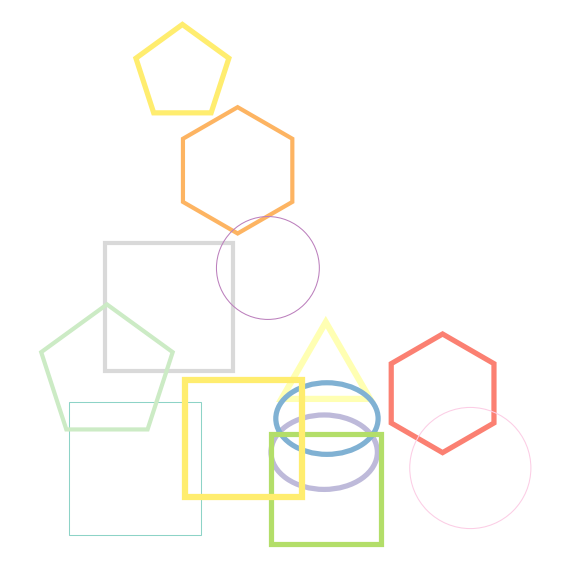[{"shape": "square", "thickness": 0.5, "radius": 0.57, "center": [0.234, 0.188]}, {"shape": "triangle", "thickness": 3, "radius": 0.44, "center": [0.564, 0.353]}, {"shape": "oval", "thickness": 2.5, "radius": 0.46, "center": [0.561, 0.216]}, {"shape": "hexagon", "thickness": 2.5, "radius": 0.51, "center": [0.766, 0.318]}, {"shape": "oval", "thickness": 2.5, "radius": 0.44, "center": [0.566, 0.274]}, {"shape": "hexagon", "thickness": 2, "radius": 0.55, "center": [0.412, 0.704]}, {"shape": "square", "thickness": 2.5, "radius": 0.47, "center": [0.565, 0.153]}, {"shape": "circle", "thickness": 0.5, "radius": 0.52, "center": [0.814, 0.189]}, {"shape": "square", "thickness": 2, "radius": 0.56, "center": [0.293, 0.467]}, {"shape": "circle", "thickness": 0.5, "radius": 0.45, "center": [0.464, 0.535]}, {"shape": "pentagon", "thickness": 2, "radius": 0.6, "center": [0.185, 0.352]}, {"shape": "square", "thickness": 3, "radius": 0.51, "center": [0.422, 0.239]}, {"shape": "pentagon", "thickness": 2.5, "radius": 0.42, "center": [0.316, 0.872]}]